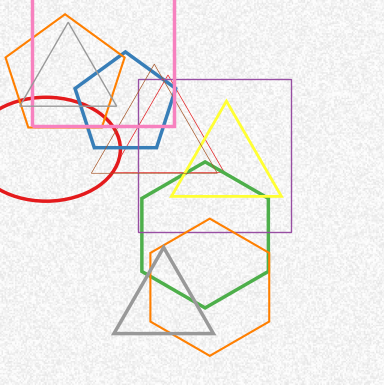[{"shape": "triangle", "thickness": 0.5, "radius": 0.85, "center": [0.436, 0.636]}, {"shape": "oval", "thickness": 2.5, "radius": 0.96, "center": [0.12, 0.612]}, {"shape": "pentagon", "thickness": 2.5, "radius": 0.69, "center": [0.326, 0.728]}, {"shape": "hexagon", "thickness": 2.5, "radius": 0.95, "center": [0.533, 0.39]}, {"shape": "square", "thickness": 1, "radius": 0.99, "center": [0.557, 0.595]}, {"shape": "hexagon", "thickness": 1.5, "radius": 0.89, "center": [0.545, 0.254]}, {"shape": "pentagon", "thickness": 1.5, "radius": 0.81, "center": [0.169, 0.8]}, {"shape": "triangle", "thickness": 2, "radius": 0.82, "center": [0.588, 0.572]}, {"shape": "triangle", "thickness": 0.5, "radius": 0.94, "center": [0.401, 0.644]}, {"shape": "square", "thickness": 2.5, "radius": 0.92, "center": [0.266, 0.858]}, {"shape": "triangle", "thickness": 1, "radius": 0.73, "center": [0.177, 0.797]}, {"shape": "triangle", "thickness": 2.5, "radius": 0.75, "center": [0.425, 0.208]}]